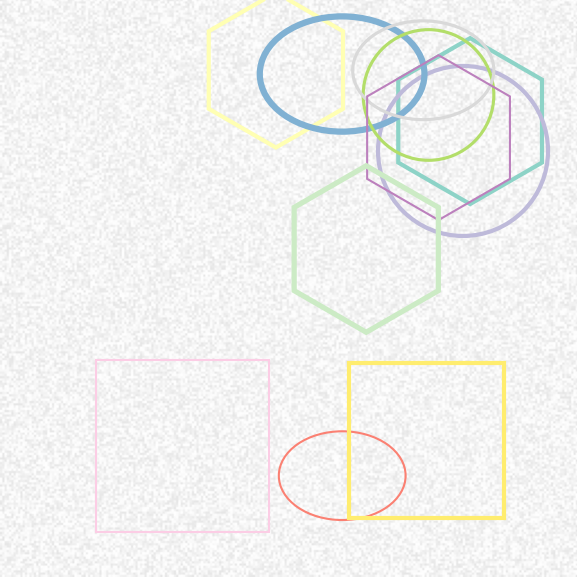[{"shape": "hexagon", "thickness": 2, "radius": 0.72, "center": [0.814, 0.789]}, {"shape": "hexagon", "thickness": 2, "radius": 0.67, "center": [0.478, 0.878]}, {"shape": "circle", "thickness": 2, "radius": 0.74, "center": [0.802, 0.738]}, {"shape": "oval", "thickness": 1, "radius": 0.55, "center": [0.593, 0.175]}, {"shape": "oval", "thickness": 3, "radius": 0.71, "center": [0.592, 0.871]}, {"shape": "circle", "thickness": 1.5, "radius": 0.57, "center": [0.742, 0.835]}, {"shape": "square", "thickness": 1, "radius": 0.75, "center": [0.316, 0.227]}, {"shape": "oval", "thickness": 1.5, "radius": 0.61, "center": [0.733, 0.877]}, {"shape": "hexagon", "thickness": 1, "radius": 0.71, "center": [0.759, 0.761]}, {"shape": "hexagon", "thickness": 2.5, "radius": 0.72, "center": [0.634, 0.568]}, {"shape": "square", "thickness": 2, "radius": 0.67, "center": [0.738, 0.236]}]